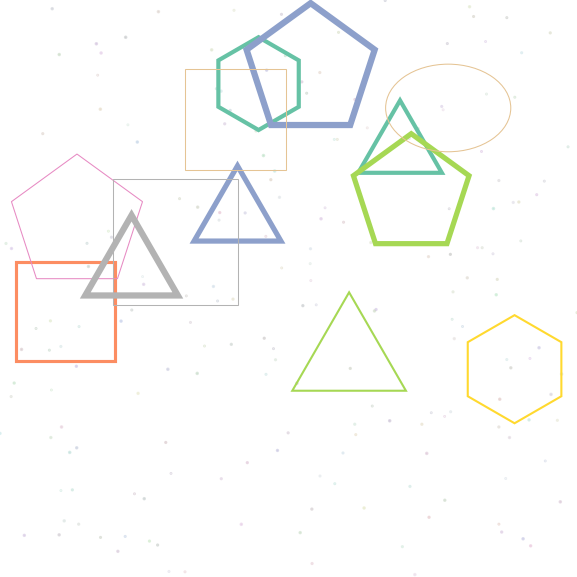[{"shape": "triangle", "thickness": 2, "radius": 0.42, "center": [0.693, 0.742]}, {"shape": "hexagon", "thickness": 2, "radius": 0.4, "center": [0.448, 0.854]}, {"shape": "square", "thickness": 1.5, "radius": 0.43, "center": [0.113, 0.459]}, {"shape": "triangle", "thickness": 2.5, "radius": 0.43, "center": [0.411, 0.625]}, {"shape": "pentagon", "thickness": 3, "radius": 0.58, "center": [0.538, 0.877]}, {"shape": "pentagon", "thickness": 0.5, "radius": 0.6, "center": [0.133, 0.613]}, {"shape": "pentagon", "thickness": 2.5, "radius": 0.53, "center": [0.712, 0.662]}, {"shape": "triangle", "thickness": 1, "radius": 0.57, "center": [0.605, 0.379]}, {"shape": "hexagon", "thickness": 1, "radius": 0.47, "center": [0.891, 0.36]}, {"shape": "square", "thickness": 0.5, "radius": 0.44, "center": [0.407, 0.792]}, {"shape": "oval", "thickness": 0.5, "radius": 0.54, "center": [0.776, 0.812]}, {"shape": "square", "thickness": 0.5, "radius": 0.54, "center": [0.304, 0.58]}, {"shape": "triangle", "thickness": 3, "radius": 0.46, "center": [0.228, 0.534]}]